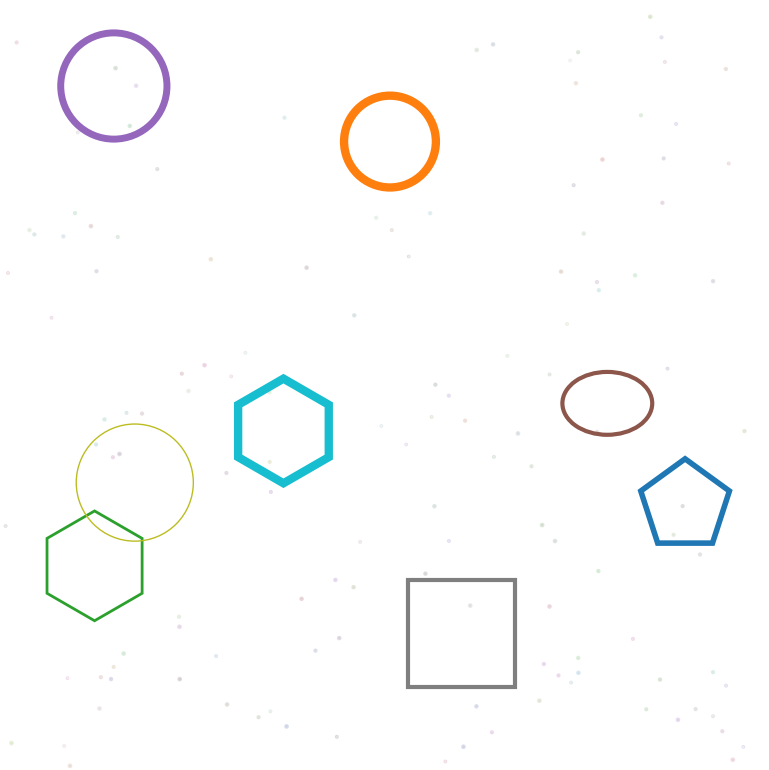[{"shape": "pentagon", "thickness": 2, "radius": 0.3, "center": [0.89, 0.344]}, {"shape": "circle", "thickness": 3, "radius": 0.3, "center": [0.506, 0.816]}, {"shape": "hexagon", "thickness": 1, "radius": 0.36, "center": [0.123, 0.265]}, {"shape": "circle", "thickness": 2.5, "radius": 0.34, "center": [0.148, 0.888]}, {"shape": "oval", "thickness": 1.5, "radius": 0.29, "center": [0.789, 0.476]}, {"shape": "square", "thickness": 1.5, "radius": 0.35, "center": [0.599, 0.177]}, {"shape": "circle", "thickness": 0.5, "radius": 0.38, "center": [0.175, 0.373]}, {"shape": "hexagon", "thickness": 3, "radius": 0.34, "center": [0.368, 0.44]}]